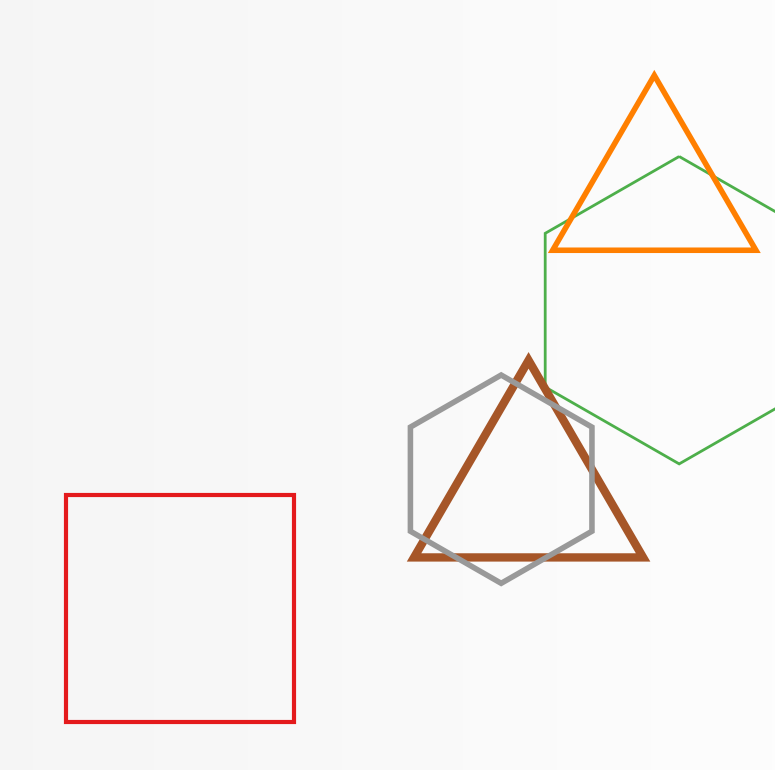[{"shape": "square", "thickness": 1.5, "radius": 0.74, "center": [0.232, 0.21]}, {"shape": "hexagon", "thickness": 1, "radius": 1.0, "center": [0.876, 0.597]}, {"shape": "triangle", "thickness": 2, "radius": 0.76, "center": [0.844, 0.751]}, {"shape": "triangle", "thickness": 3, "radius": 0.85, "center": [0.682, 0.361]}, {"shape": "hexagon", "thickness": 2, "radius": 0.68, "center": [0.647, 0.378]}]